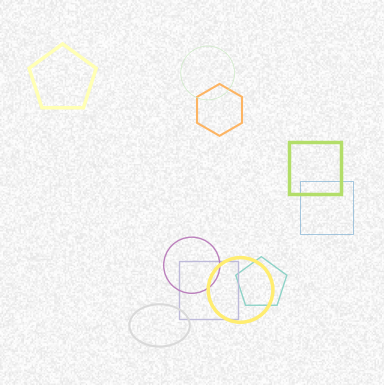[{"shape": "pentagon", "thickness": 1, "radius": 0.35, "center": [0.679, 0.264]}, {"shape": "pentagon", "thickness": 2.5, "radius": 0.46, "center": [0.163, 0.794]}, {"shape": "square", "thickness": 1, "radius": 0.38, "center": [0.542, 0.247]}, {"shape": "square", "thickness": 0.5, "radius": 0.34, "center": [0.849, 0.462]}, {"shape": "hexagon", "thickness": 1.5, "radius": 0.34, "center": [0.57, 0.715]}, {"shape": "square", "thickness": 2.5, "radius": 0.34, "center": [0.819, 0.565]}, {"shape": "oval", "thickness": 1.5, "radius": 0.39, "center": [0.415, 0.155]}, {"shape": "circle", "thickness": 1, "radius": 0.36, "center": [0.498, 0.311]}, {"shape": "circle", "thickness": 0.5, "radius": 0.35, "center": [0.539, 0.81]}, {"shape": "circle", "thickness": 2.5, "radius": 0.42, "center": [0.625, 0.247]}]